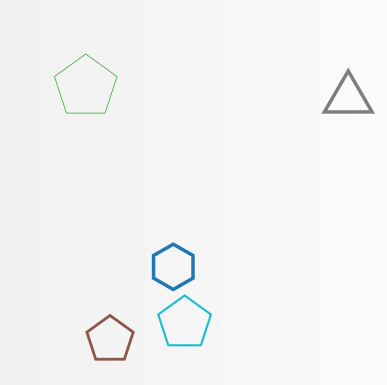[{"shape": "hexagon", "thickness": 2.5, "radius": 0.29, "center": [0.447, 0.307]}, {"shape": "pentagon", "thickness": 0.5, "radius": 0.42, "center": [0.221, 0.775]}, {"shape": "pentagon", "thickness": 2, "radius": 0.31, "center": [0.284, 0.118]}, {"shape": "triangle", "thickness": 2.5, "radius": 0.36, "center": [0.899, 0.745]}, {"shape": "pentagon", "thickness": 1.5, "radius": 0.36, "center": [0.476, 0.161]}]